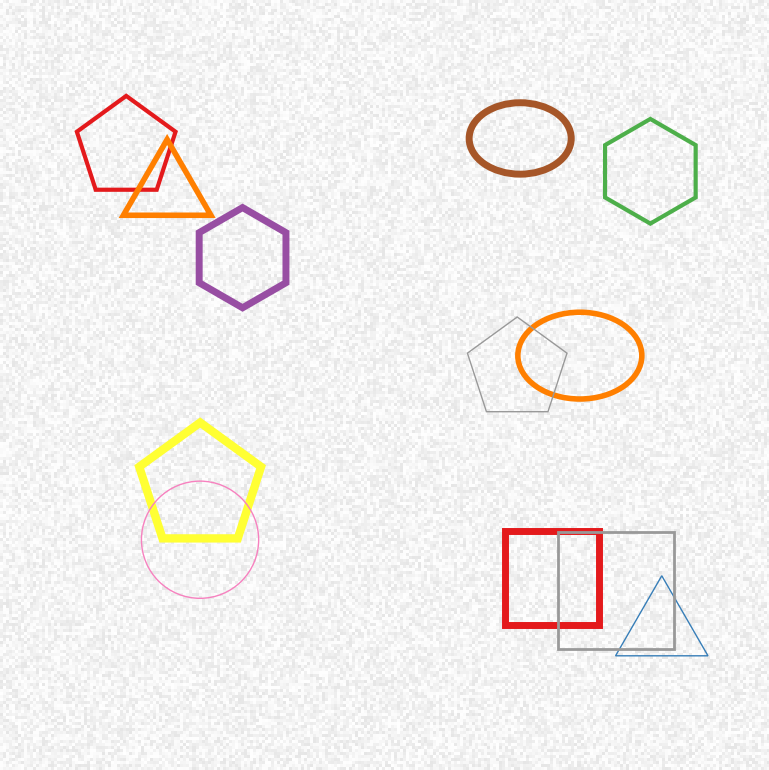[{"shape": "pentagon", "thickness": 1.5, "radius": 0.34, "center": [0.164, 0.808]}, {"shape": "square", "thickness": 2.5, "radius": 0.31, "center": [0.716, 0.249]}, {"shape": "triangle", "thickness": 0.5, "radius": 0.35, "center": [0.859, 0.183]}, {"shape": "hexagon", "thickness": 1.5, "radius": 0.34, "center": [0.845, 0.778]}, {"shape": "hexagon", "thickness": 2.5, "radius": 0.33, "center": [0.315, 0.665]}, {"shape": "triangle", "thickness": 2, "radius": 0.33, "center": [0.217, 0.753]}, {"shape": "oval", "thickness": 2, "radius": 0.4, "center": [0.753, 0.538]}, {"shape": "pentagon", "thickness": 3, "radius": 0.42, "center": [0.26, 0.368]}, {"shape": "oval", "thickness": 2.5, "radius": 0.33, "center": [0.676, 0.82]}, {"shape": "circle", "thickness": 0.5, "radius": 0.38, "center": [0.26, 0.299]}, {"shape": "pentagon", "thickness": 0.5, "radius": 0.34, "center": [0.672, 0.52]}, {"shape": "square", "thickness": 1, "radius": 0.38, "center": [0.8, 0.233]}]